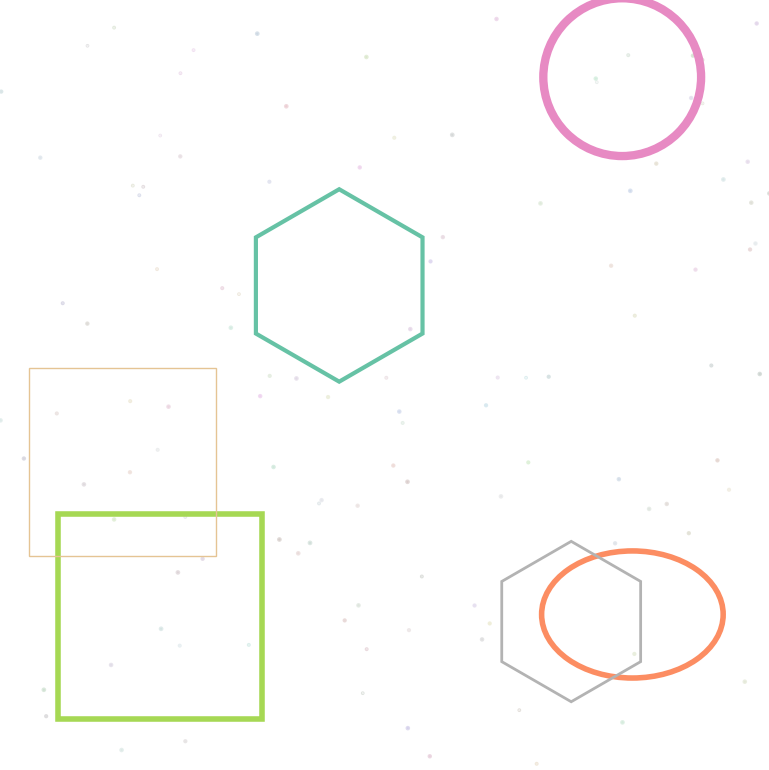[{"shape": "hexagon", "thickness": 1.5, "radius": 0.62, "center": [0.441, 0.629]}, {"shape": "oval", "thickness": 2, "radius": 0.59, "center": [0.821, 0.202]}, {"shape": "circle", "thickness": 3, "radius": 0.51, "center": [0.808, 0.9]}, {"shape": "square", "thickness": 2, "radius": 0.66, "center": [0.208, 0.199]}, {"shape": "square", "thickness": 0.5, "radius": 0.61, "center": [0.159, 0.4]}, {"shape": "hexagon", "thickness": 1, "radius": 0.52, "center": [0.742, 0.193]}]